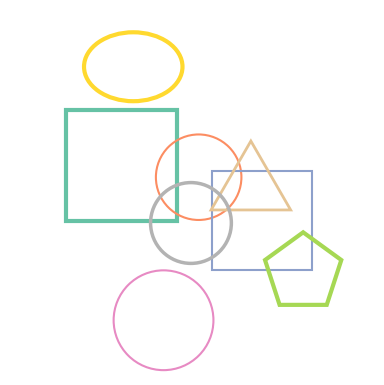[{"shape": "square", "thickness": 3, "radius": 0.72, "center": [0.316, 0.571]}, {"shape": "circle", "thickness": 1.5, "radius": 0.56, "center": [0.516, 0.54]}, {"shape": "square", "thickness": 1.5, "radius": 0.64, "center": [0.681, 0.427]}, {"shape": "circle", "thickness": 1.5, "radius": 0.65, "center": [0.425, 0.168]}, {"shape": "pentagon", "thickness": 3, "radius": 0.52, "center": [0.787, 0.292]}, {"shape": "oval", "thickness": 3, "radius": 0.64, "center": [0.346, 0.827]}, {"shape": "triangle", "thickness": 2, "radius": 0.6, "center": [0.652, 0.514]}, {"shape": "circle", "thickness": 2.5, "radius": 0.52, "center": [0.496, 0.421]}]